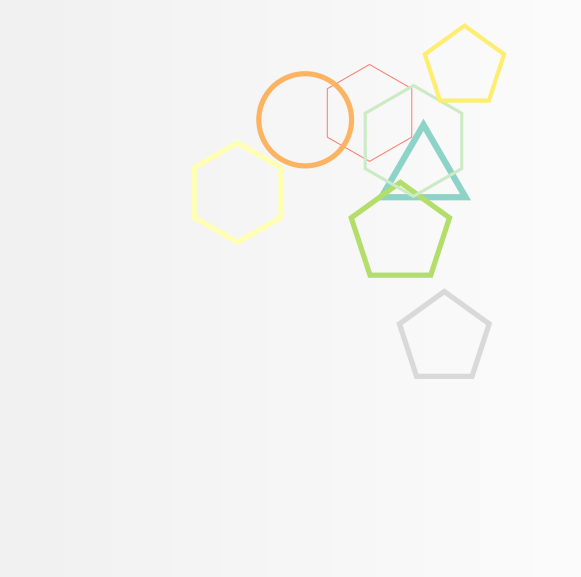[{"shape": "triangle", "thickness": 3, "radius": 0.42, "center": [0.729, 0.699]}, {"shape": "hexagon", "thickness": 2.5, "radius": 0.43, "center": [0.409, 0.666]}, {"shape": "hexagon", "thickness": 0.5, "radius": 0.42, "center": [0.636, 0.804]}, {"shape": "circle", "thickness": 2.5, "radius": 0.4, "center": [0.525, 0.792]}, {"shape": "pentagon", "thickness": 2.5, "radius": 0.44, "center": [0.689, 0.595]}, {"shape": "pentagon", "thickness": 2.5, "radius": 0.41, "center": [0.764, 0.413]}, {"shape": "hexagon", "thickness": 1.5, "radius": 0.48, "center": [0.711, 0.755]}, {"shape": "pentagon", "thickness": 2, "radius": 0.36, "center": [0.799, 0.883]}]